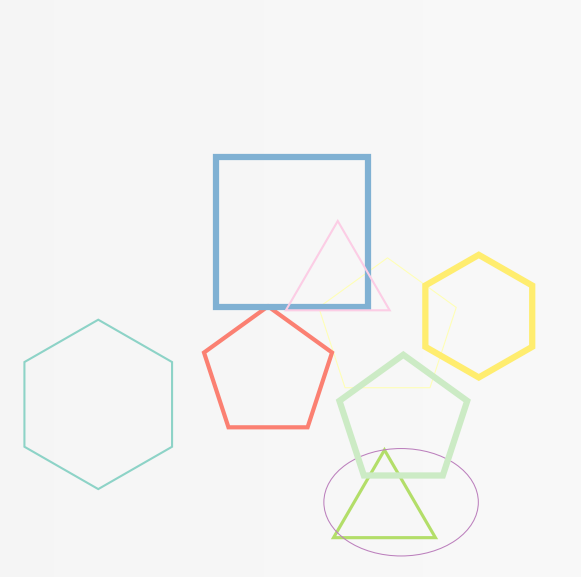[{"shape": "hexagon", "thickness": 1, "radius": 0.73, "center": [0.169, 0.299]}, {"shape": "pentagon", "thickness": 0.5, "radius": 0.62, "center": [0.667, 0.428]}, {"shape": "pentagon", "thickness": 2, "radius": 0.58, "center": [0.461, 0.353]}, {"shape": "square", "thickness": 3, "radius": 0.65, "center": [0.503, 0.598]}, {"shape": "triangle", "thickness": 1.5, "radius": 0.51, "center": [0.661, 0.119]}, {"shape": "triangle", "thickness": 1, "radius": 0.52, "center": [0.581, 0.513]}, {"shape": "oval", "thickness": 0.5, "radius": 0.66, "center": [0.69, 0.129]}, {"shape": "pentagon", "thickness": 3, "radius": 0.58, "center": [0.694, 0.269]}, {"shape": "hexagon", "thickness": 3, "radius": 0.53, "center": [0.824, 0.452]}]